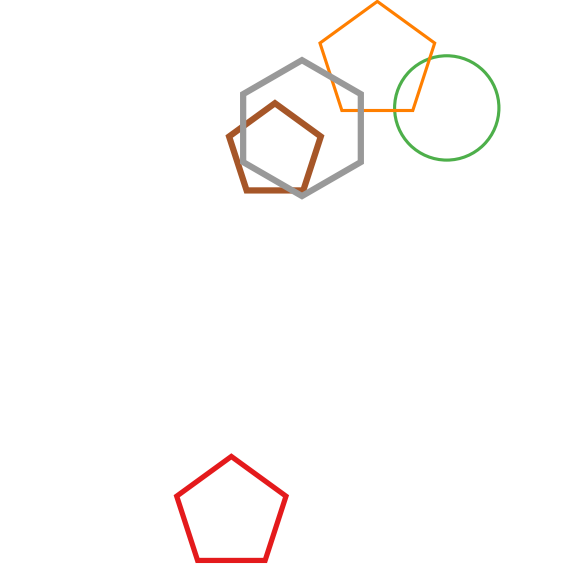[{"shape": "pentagon", "thickness": 2.5, "radius": 0.5, "center": [0.401, 0.109]}, {"shape": "circle", "thickness": 1.5, "radius": 0.45, "center": [0.774, 0.812]}, {"shape": "pentagon", "thickness": 1.5, "radius": 0.52, "center": [0.653, 0.892]}, {"shape": "pentagon", "thickness": 3, "radius": 0.42, "center": [0.476, 0.737]}, {"shape": "hexagon", "thickness": 3, "radius": 0.59, "center": [0.523, 0.777]}]